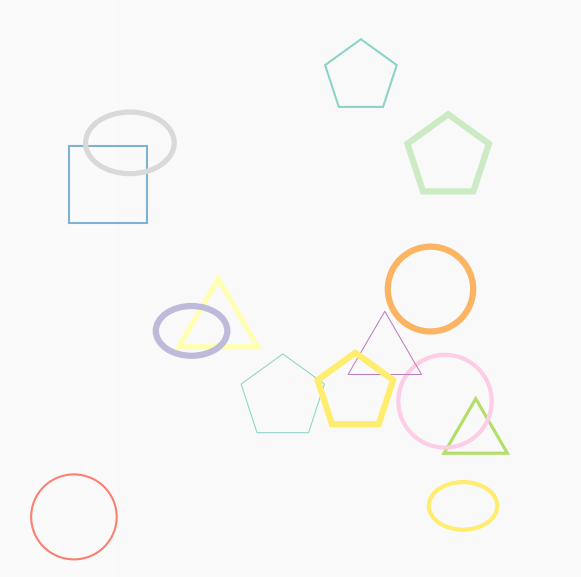[{"shape": "pentagon", "thickness": 0.5, "radius": 0.38, "center": [0.487, 0.311]}, {"shape": "pentagon", "thickness": 1, "radius": 0.32, "center": [0.621, 0.866]}, {"shape": "triangle", "thickness": 2.5, "radius": 0.39, "center": [0.376, 0.438]}, {"shape": "oval", "thickness": 3, "radius": 0.31, "center": [0.33, 0.426]}, {"shape": "circle", "thickness": 1, "radius": 0.37, "center": [0.127, 0.104]}, {"shape": "square", "thickness": 1, "radius": 0.34, "center": [0.186, 0.68]}, {"shape": "circle", "thickness": 3, "radius": 0.37, "center": [0.741, 0.499]}, {"shape": "triangle", "thickness": 1.5, "radius": 0.31, "center": [0.818, 0.246]}, {"shape": "circle", "thickness": 2, "radius": 0.4, "center": [0.766, 0.304]}, {"shape": "oval", "thickness": 2.5, "radius": 0.38, "center": [0.223, 0.752]}, {"shape": "triangle", "thickness": 0.5, "radius": 0.36, "center": [0.662, 0.387]}, {"shape": "pentagon", "thickness": 3, "radius": 0.37, "center": [0.771, 0.727]}, {"shape": "pentagon", "thickness": 3, "radius": 0.34, "center": [0.611, 0.32]}, {"shape": "oval", "thickness": 2, "radius": 0.29, "center": [0.797, 0.123]}]